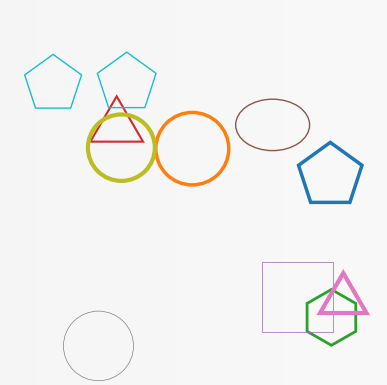[{"shape": "pentagon", "thickness": 2.5, "radius": 0.43, "center": [0.852, 0.544]}, {"shape": "circle", "thickness": 2.5, "radius": 0.47, "center": [0.496, 0.614]}, {"shape": "hexagon", "thickness": 2, "radius": 0.36, "center": [0.855, 0.176]}, {"shape": "triangle", "thickness": 1.5, "radius": 0.39, "center": [0.301, 0.671]}, {"shape": "square", "thickness": 0.5, "radius": 0.45, "center": [0.768, 0.228]}, {"shape": "oval", "thickness": 1, "radius": 0.48, "center": [0.704, 0.676]}, {"shape": "triangle", "thickness": 3, "radius": 0.35, "center": [0.886, 0.222]}, {"shape": "circle", "thickness": 0.5, "radius": 0.45, "center": [0.254, 0.101]}, {"shape": "circle", "thickness": 3, "radius": 0.43, "center": [0.313, 0.616]}, {"shape": "pentagon", "thickness": 1, "radius": 0.39, "center": [0.137, 0.782]}, {"shape": "pentagon", "thickness": 1, "radius": 0.4, "center": [0.327, 0.785]}]